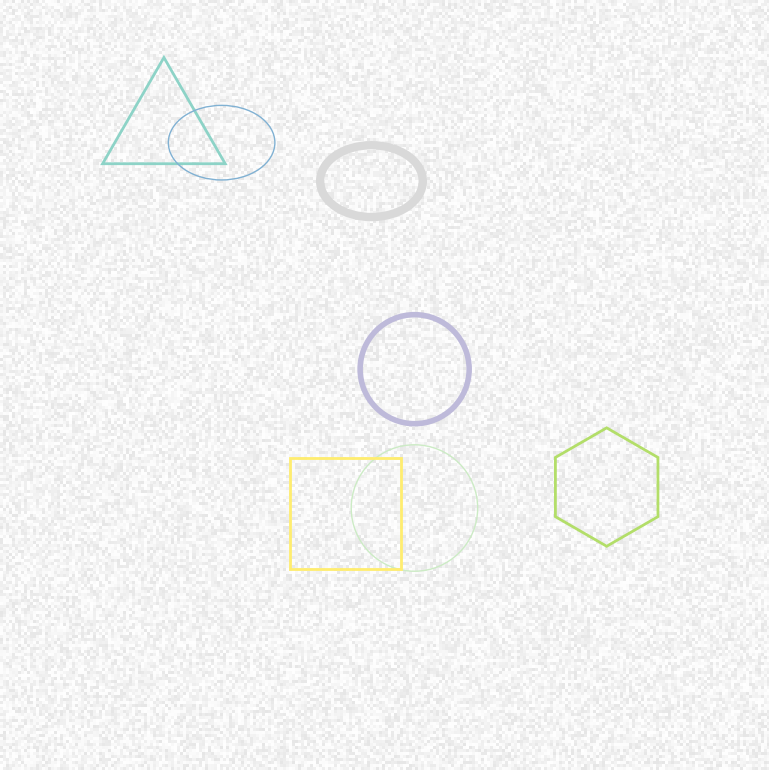[{"shape": "triangle", "thickness": 1, "radius": 0.46, "center": [0.213, 0.833]}, {"shape": "circle", "thickness": 2, "radius": 0.35, "center": [0.538, 0.521]}, {"shape": "oval", "thickness": 0.5, "radius": 0.35, "center": [0.288, 0.815]}, {"shape": "hexagon", "thickness": 1, "radius": 0.38, "center": [0.788, 0.367]}, {"shape": "oval", "thickness": 3, "radius": 0.33, "center": [0.482, 0.765]}, {"shape": "circle", "thickness": 0.5, "radius": 0.41, "center": [0.538, 0.34]}, {"shape": "square", "thickness": 1, "radius": 0.36, "center": [0.449, 0.333]}]